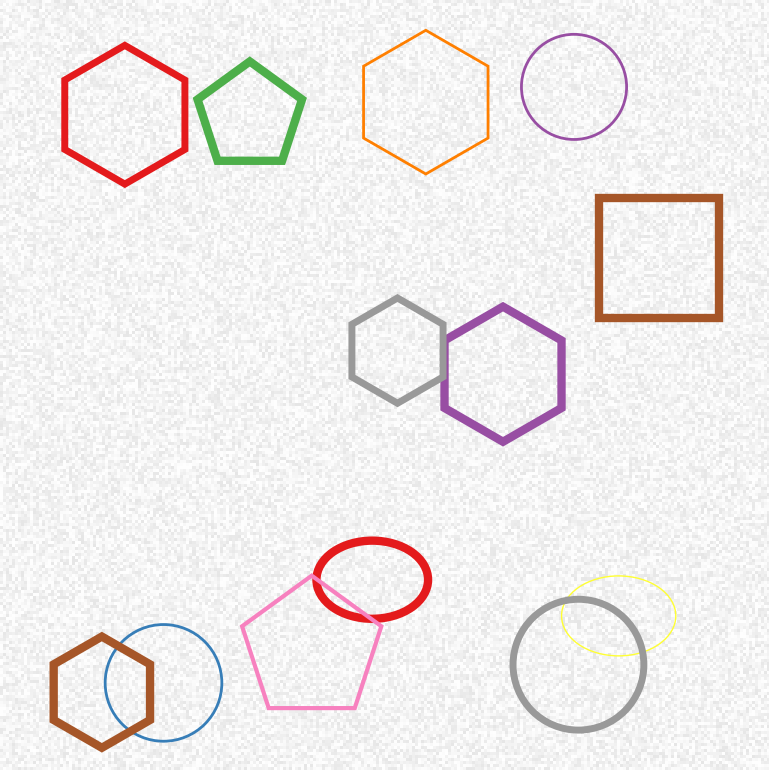[{"shape": "hexagon", "thickness": 2.5, "radius": 0.45, "center": [0.162, 0.851]}, {"shape": "oval", "thickness": 3, "radius": 0.36, "center": [0.483, 0.247]}, {"shape": "circle", "thickness": 1, "radius": 0.38, "center": [0.212, 0.113]}, {"shape": "pentagon", "thickness": 3, "radius": 0.36, "center": [0.324, 0.849]}, {"shape": "circle", "thickness": 1, "radius": 0.34, "center": [0.745, 0.887]}, {"shape": "hexagon", "thickness": 3, "radius": 0.44, "center": [0.653, 0.514]}, {"shape": "hexagon", "thickness": 1, "radius": 0.47, "center": [0.553, 0.867]}, {"shape": "oval", "thickness": 0.5, "radius": 0.37, "center": [0.803, 0.2]}, {"shape": "square", "thickness": 3, "radius": 0.39, "center": [0.856, 0.665]}, {"shape": "hexagon", "thickness": 3, "radius": 0.36, "center": [0.132, 0.101]}, {"shape": "pentagon", "thickness": 1.5, "radius": 0.48, "center": [0.405, 0.157]}, {"shape": "hexagon", "thickness": 2.5, "radius": 0.34, "center": [0.516, 0.545]}, {"shape": "circle", "thickness": 2.5, "radius": 0.42, "center": [0.751, 0.137]}]